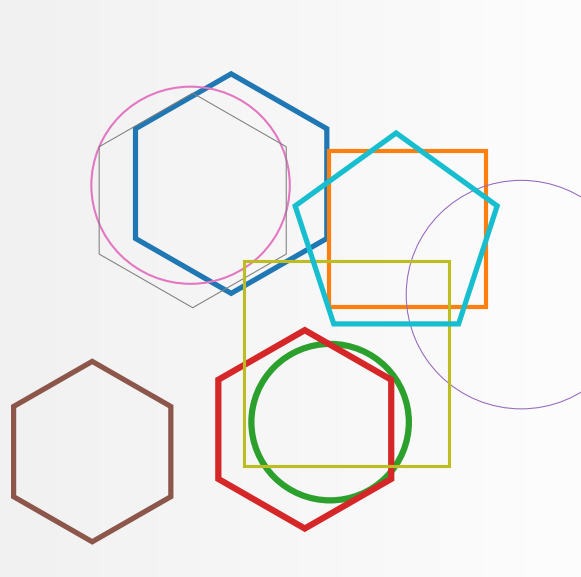[{"shape": "hexagon", "thickness": 2.5, "radius": 0.95, "center": [0.398, 0.681]}, {"shape": "square", "thickness": 2, "radius": 0.68, "center": [0.702, 0.602]}, {"shape": "circle", "thickness": 3, "radius": 0.68, "center": [0.568, 0.268]}, {"shape": "hexagon", "thickness": 3, "radius": 0.86, "center": [0.524, 0.256]}, {"shape": "circle", "thickness": 0.5, "radius": 0.99, "center": [0.897, 0.489]}, {"shape": "hexagon", "thickness": 2.5, "radius": 0.78, "center": [0.159, 0.217]}, {"shape": "circle", "thickness": 1, "radius": 0.85, "center": [0.328, 0.678]}, {"shape": "hexagon", "thickness": 0.5, "radius": 0.93, "center": [0.332, 0.652]}, {"shape": "square", "thickness": 1.5, "radius": 0.88, "center": [0.596, 0.37]}, {"shape": "pentagon", "thickness": 2.5, "radius": 0.91, "center": [0.682, 0.586]}]